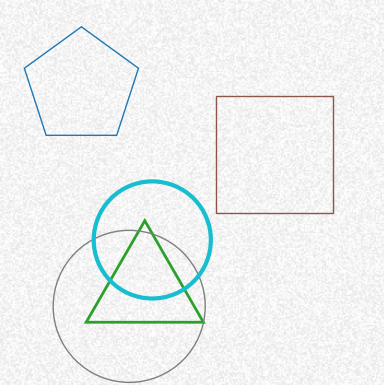[{"shape": "pentagon", "thickness": 1, "radius": 0.78, "center": [0.211, 0.775]}, {"shape": "triangle", "thickness": 2, "radius": 0.88, "center": [0.376, 0.251]}, {"shape": "square", "thickness": 1, "radius": 0.76, "center": [0.714, 0.598]}, {"shape": "circle", "thickness": 1, "radius": 0.99, "center": [0.336, 0.204]}, {"shape": "circle", "thickness": 3, "radius": 0.76, "center": [0.396, 0.377]}]